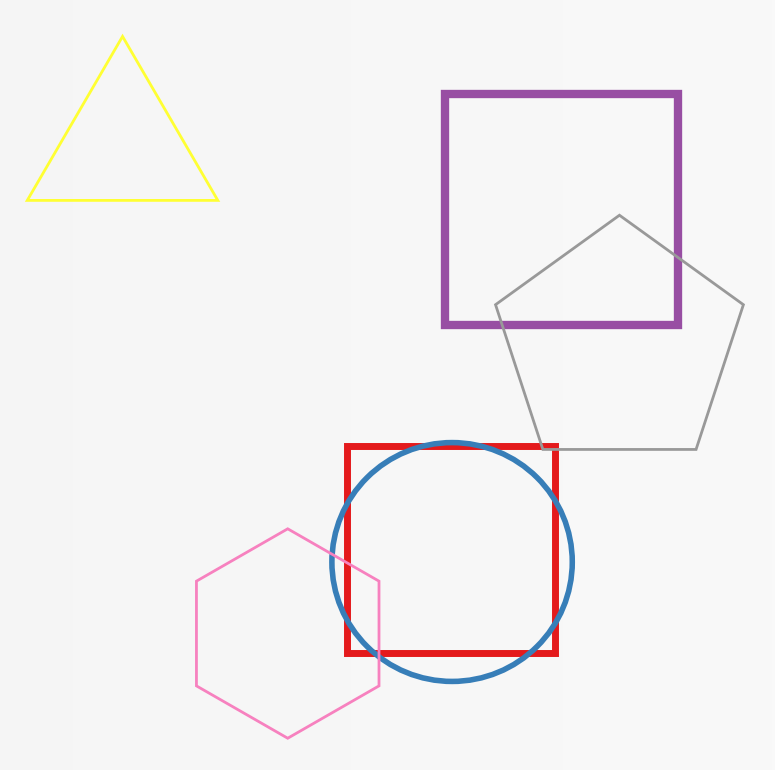[{"shape": "square", "thickness": 2.5, "radius": 0.67, "center": [0.582, 0.286]}, {"shape": "circle", "thickness": 2, "radius": 0.78, "center": [0.583, 0.27]}, {"shape": "square", "thickness": 3, "radius": 0.75, "center": [0.724, 0.727]}, {"shape": "triangle", "thickness": 1, "radius": 0.71, "center": [0.158, 0.811]}, {"shape": "hexagon", "thickness": 1, "radius": 0.68, "center": [0.371, 0.177]}, {"shape": "pentagon", "thickness": 1, "radius": 0.84, "center": [0.799, 0.552]}]